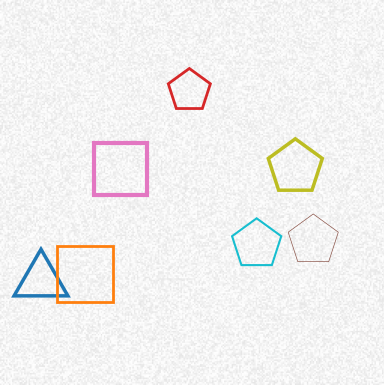[{"shape": "triangle", "thickness": 2.5, "radius": 0.4, "center": [0.106, 0.272]}, {"shape": "square", "thickness": 2, "radius": 0.37, "center": [0.221, 0.289]}, {"shape": "pentagon", "thickness": 2, "radius": 0.29, "center": [0.492, 0.765]}, {"shape": "pentagon", "thickness": 0.5, "radius": 0.34, "center": [0.814, 0.376]}, {"shape": "square", "thickness": 3, "radius": 0.34, "center": [0.313, 0.561]}, {"shape": "pentagon", "thickness": 2.5, "radius": 0.37, "center": [0.767, 0.566]}, {"shape": "pentagon", "thickness": 1.5, "radius": 0.34, "center": [0.667, 0.366]}]